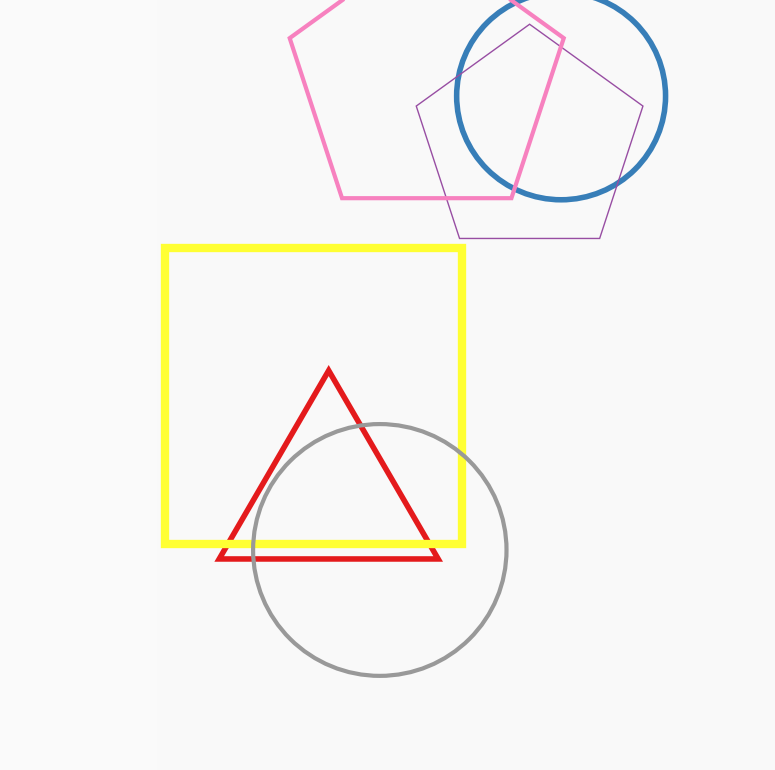[{"shape": "triangle", "thickness": 2, "radius": 0.82, "center": [0.424, 0.356]}, {"shape": "circle", "thickness": 2, "radius": 0.67, "center": [0.724, 0.875]}, {"shape": "pentagon", "thickness": 0.5, "radius": 0.77, "center": [0.683, 0.815]}, {"shape": "square", "thickness": 3, "radius": 0.96, "center": [0.405, 0.486]}, {"shape": "pentagon", "thickness": 1.5, "radius": 0.93, "center": [0.551, 0.893]}, {"shape": "circle", "thickness": 1.5, "radius": 0.82, "center": [0.49, 0.286]}]